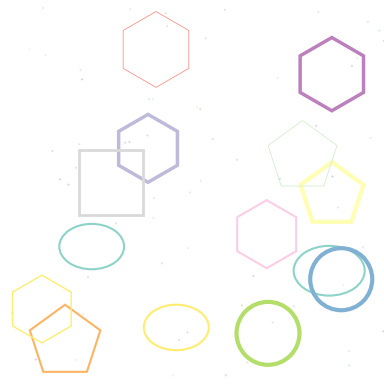[{"shape": "oval", "thickness": 1.5, "radius": 0.42, "center": [0.238, 0.36]}, {"shape": "oval", "thickness": 1.5, "radius": 0.46, "center": [0.855, 0.297]}, {"shape": "pentagon", "thickness": 3, "radius": 0.43, "center": [0.862, 0.493]}, {"shape": "hexagon", "thickness": 2.5, "radius": 0.44, "center": [0.385, 0.615]}, {"shape": "hexagon", "thickness": 0.5, "radius": 0.49, "center": [0.405, 0.872]}, {"shape": "circle", "thickness": 3, "radius": 0.4, "center": [0.886, 0.275]}, {"shape": "pentagon", "thickness": 1.5, "radius": 0.48, "center": [0.169, 0.112]}, {"shape": "circle", "thickness": 3, "radius": 0.41, "center": [0.696, 0.134]}, {"shape": "hexagon", "thickness": 1.5, "radius": 0.44, "center": [0.693, 0.392]}, {"shape": "square", "thickness": 2, "radius": 0.42, "center": [0.289, 0.526]}, {"shape": "hexagon", "thickness": 2.5, "radius": 0.48, "center": [0.862, 0.807]}, {"shape": "pentagon", "thickness": 0.5, "radius": 0.47, "center": [0.786, 0.593]}, {"shape": "oval", "thickness": 1.5, "radius": 0.42, "center": [0.458, 0.149]}, {"shape": "hexagon", "thickness": 1, "radius": 0.44, "center": [0.109, 0.197]}]